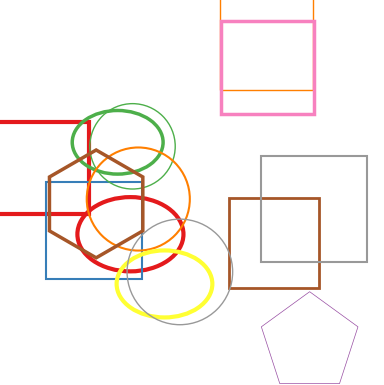[{"shape": "square", "thickness": 3, "radius": 0.6, "center": [0.11, 0.564]}, {"shape": "oval", "thickness": 3, "radius": 0.69, "center": [0.339, 0.392]}, {"shape": "square", "thickness": 1.5, "radius": 0.63, "center": [0.244, 0.4]}, {"shape": "oval", "thickness": 2.5, "radius": 0.59, "center": [0.306, 0.63]}, {"shape": "circle", "thickness": 1, "radius": 0.55, "center": [0.344, 0.62]}, {"shape": "pentagon", "thickness": 0.5, "radius": 0.66, "center": [0.804, 0.11]}, {"shape": "circle", "thickness": 1.5, "radius": 0.67, "center": [0.359, 0.483]}, {"shape": "square", "thickness": 1, "radius": 0.6, "center": [0.692, 0.886]}, {"shape": "oval", "thickness": 3, "radius": 0.62, "center": [0.427, 0.263]}, {"shape": "square", "thickness": 2, "radius": 0.59, "center": [0.712, 0.369]}, {"shape": "hexagon", "thickness": 2.5, "radius": 0.7, "center": [0.25, 0.47]}, {"shape": "square", "thickness": 2.5, "radius": 0.61, "center": [0.695, 0.825]}, {"shape": "square", "thickness": 1.5, "radius": 0.69, "center": [0.816, 0.458]}, {"shape": "circle", "thickness": 1, "radius": 0.69, "center": [0.467, 0.294]}]